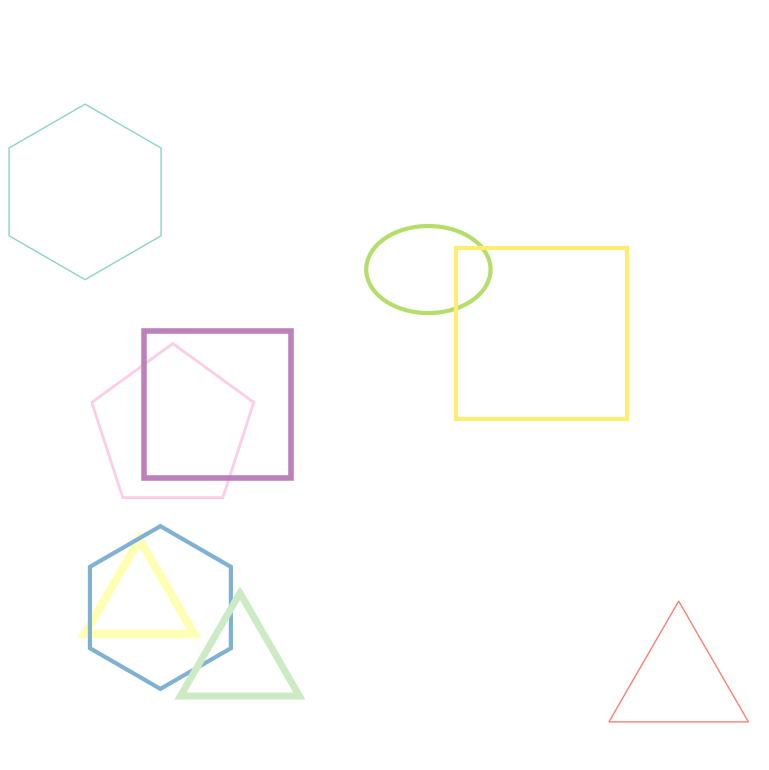[{"shape": "hexagon", "thickness": 0.5, "radius": 0.57, "center": [0.11, 0.751]}, {"shape": "triangle", "thickness": 3, "radius": 0.41, "center": [0.181, 0.218]}, {"shape": "triangle", "thickness": 0.5, "radius": 0.52, "center": [0.881, 0.115]}, {"shape": "hexagon", "thickness": 1.5, "radius": 0.53, "center": [0.208, 0.211]}, {"shape": "oval", "thickness": 1.5, "radius": 0.4, "center": [0.556, 0.65]}, {"shape": "pentagon", "thickness": 1, "radius": 0.55, "center": [0.224, 0.443]}, {"shape": "square", "thickness": 2, "radius": 0.48, "center": [0.283, 0.475]}, {"shape": "triangle", "thickness": 2.5, "radius": 0.45, "center": [0.312, 0.141]}, {"shape": "square", "thickness": 1.5, "radius": 0.55, "center": [0.703, 0.566]}]